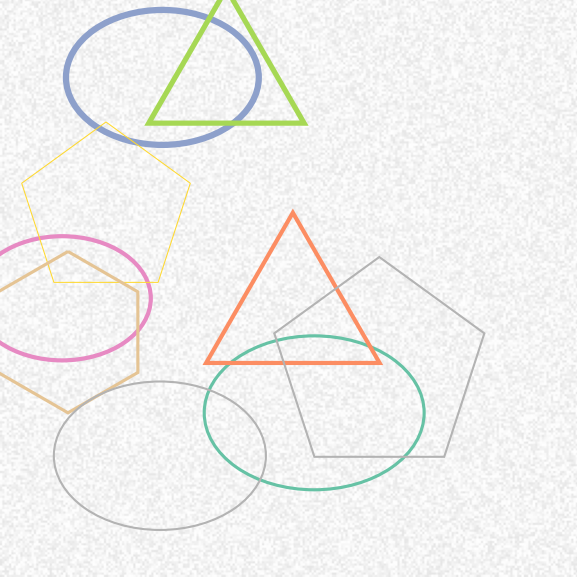[{"shape": "oval", "thickness": 1.5, "radius": 0.95, "center": [0.544, 0.284]}, {"shape": "triangle", "thickness": 2, "radius": 0.87, "center": [0.507, 0.457]}, {"shape": "oval", "thickness": 3, "radius": 0.83, "center": [0.281, 0.865]}, {"shape": "oval", "thickness": 2, "radius": 0.77, "center": [0.108, 0.483]}, {"shape": "triangle", "thickness": 2.5, "radius": 0.78, "center": [0.392, 0.864]}, {"shape": "pentagon", "thickness": 0.5, "radius": 0.77, "center": [0.184, 0.634]}, {"shape": "hexagon", "thickness": 1.5, "radius": 0.7, "center": [0.118, 0.424]}, {"shape": "pentagon", "thickness": 1, "radius": 0.96, "center": [0.657, 0.363]}, {"shape": "oval", "thickness": 1, "radius": 0.92, "center": [0.277, 0.21]}]